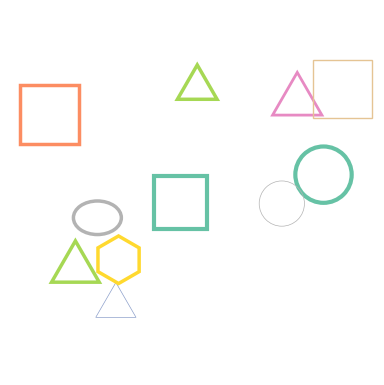[{"shape": "circle", "thickness": 3, "radius": 0.37, "center": [0.84, 0.546]}, {"shape": "square", "thickness": 3, "radius": 0.35, "center": [0.469, 0.475]}, {"shape": "square", "thickness": 2.5, "radius": 0.38, "center": [0.129, 0.702]}, {"shape": "triangle", "thickness": 0.5, "radius": 0.3, "center": [0.301, 0.206]}, {"shape": "triangle", "thickness": 2, "radius": 0.37, "center": [0.772, 0.738]}, {"shape": "triangle", "thickness": 2.5, "radius": 0.36, "center": [0.196, 0.303]}, {"shape": "triangle", "thickness": 2.5, "radius": 0.3, "center": [0.512, 0.772]}, {"shape": "hexagon", "thickness": 2.5, "radius": 0.31, "center": [0.308, 0.325]}, {"shape": "square", "thickness": 1, "radius": 0.38, "center": [0.889, 0.769]}, {"shape": "circle", "thickness": 0.5, "radius": 0.29, "center": [0.732, 0.471]}, {"shape": "oval", "thickness": 2.5, "radius": 0.31, "center": [0.253, 0.434]}]